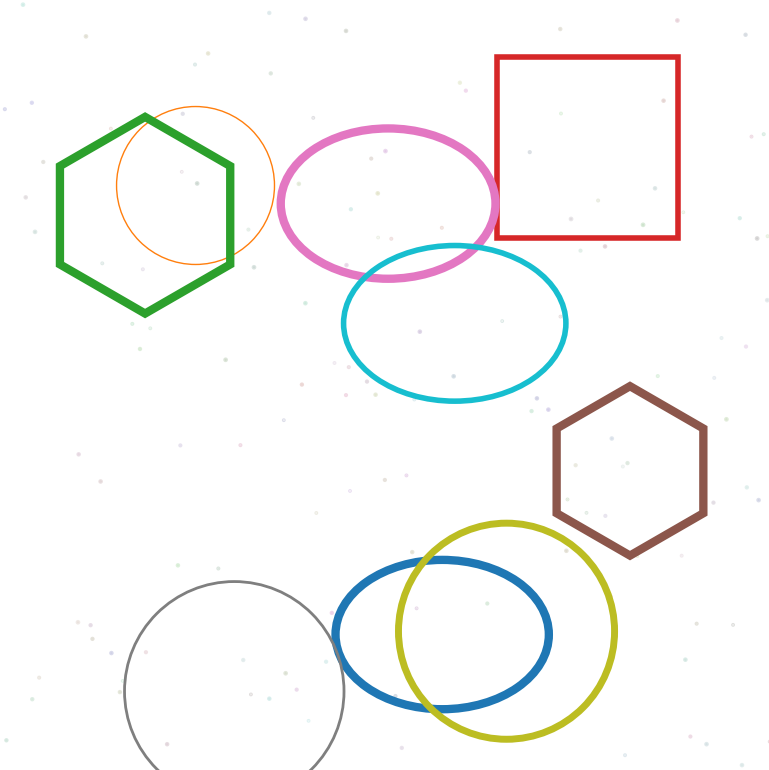[{"shape": "oval", "thickness": 3, "radius": 0.69, "center": [0.574, 0.176]}, {"shape": "circle", "thickness": 0.5, "radius": 0.51, "center": [0.254, 0.759]}, {"shape": "hexagon", "thickness": 3, "radius": 0.64, "center": [0.188, 0.72]}, {"shape": "square", "thickness": 2, "radius": 0.59, "center": [0.763, 0.808]}, {"shape": "hexagon", "thickness": 3, "radius": 0.55, "center": [0.818, 0.388]}, {"shape": "oval", "thickness": 3, "radius": 0.7, "center": [0.504, 0.736]}, {"shape": "circle", "thickness": 1, "radius": 0.71, "center": [0.304, 0.102]}, {"shape": "circle", "thickness": 2.5, "radius": 0.7, "center": [0.658, 0.18]}, {"shape": "oval", "thickness": 2, "radius": 0.72, "center": [0.591, 0.58]}]